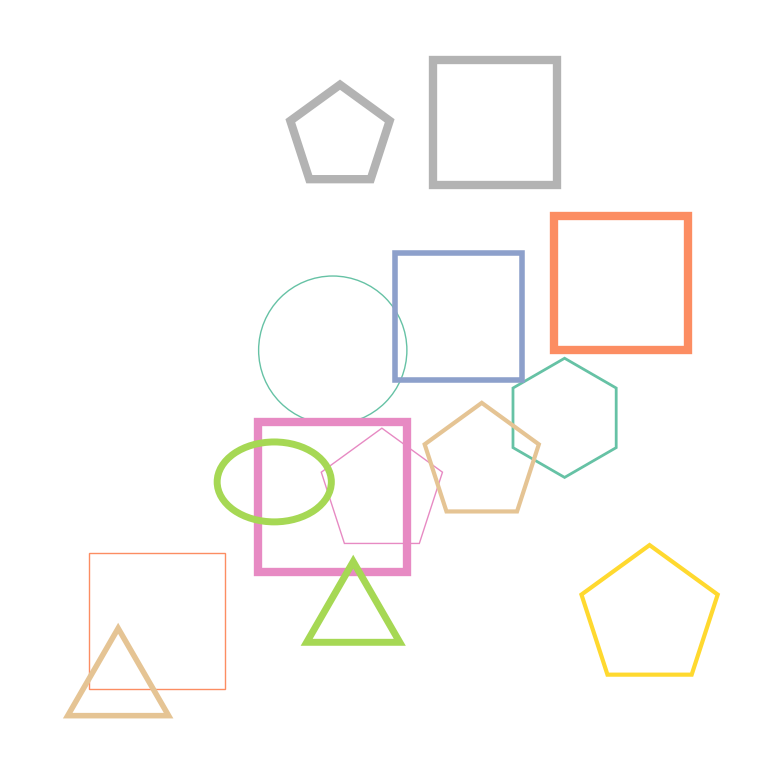[{"shape": "hexagon", "thickness": 1, "radius": 0.39, "center": [0.733, 0.457]}, {"shape": "circle", "thickness": 0.5, "radius": 0.48, "center": [0.432, 0.545]}, {"shape": "square", "thickness": 3, "radius": 0.43, "center": [0.806, 0.632]}, {"shape": "square", "thickness": 0.5, "radius": 0.44, "center": [0.204, 0.194]}, {"shape": "square", "thickness": 2, "radius": 0.41, "center": [0.595, 0.589]}, {"shape": "pentagon", "thickness": 0.5, "radius": 0.41, "center": [0.496, 0.361]}, {"shape": "square", "thickness": 3, "radius": 0.49, "center": [0.432, 0.354]}, {"shape": "triangle", "thickness": 2.5, "radius": 0.35, "center": [0.459, 0.201]}, {"shape": "oval", "thickness": 2.5, "radius": 0.37, "center": [0.356, 0.374]}, {"shape": "pentagon", "thickness": 1.5, "radius": 0.47, "center": [0.844, 0.199]}, {"shape": "pentagon", "thickness": 1.5, "radius": 0.39, "center": [0.626, 0.399]}, {"shape": "triangle", "thickness": 2, "radius": 0.38, "center": [0.153, 0.108]}, {"shape": "pentagon", "thickness": 3, "radius": 0.34, "center": [0.442, 0.822]}, {"shape": "square", "thickness": 3, "radius": 0.4, "center": [0.643, 0.841]}]